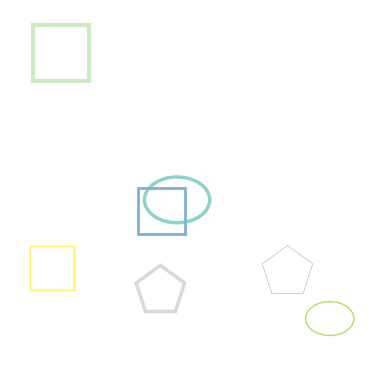[{"shape": "oval", "thickness": 2.5, "radius": 0.42, "center": [0.46, 0.481]}, {"shape": "pentagon", "thickness": 0.5, "radius": 0.34, "center": [0.747, 0.293]}, {"shape": "square", "thickness": 2, "radius": 0.3, "center": [0.42, 0.452]}, {"shape": "oval", "thickness": 1, "radius": 0.31, "center": [0.856, 0.173]}, {"shape": "pentagon", "thickness": 2.5, "radius": 0.33, "center": [0.417, 0.245]}, {"shape": "square", "thickness": 3, "radius": 0.36, "center": [0.159, 0.863]}, {"shape": "square", "thickness": 1, "radius": 0.29, "center": [0.135, 0.304]}]